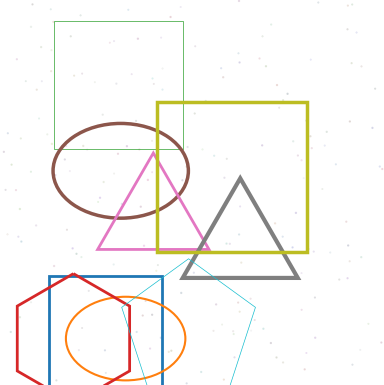[{"shape": "square", "thickness": 2, "radius": 0.73, "center": [0.275, 0.137]}, {"shape": "oval", "thickness": 1.5, "radius": 0.78, "center": [0.326, 0.121]}, {"shape": "square", "thickness": 0.5, "radius": 0.84, "center": [0.308, 0.779]}, {"shape": "hexagon", "thickness": 2, "radius": 0.84, "center": [0.191, 0.121]}, {"shape": "oval", "thickness": 2.5, "radius": 0.88, "center": [0.314, 0.556]}, {"shape": "triangle", "thickness": 2, "radius": 0.83, "center": [0.398, 0.436]}, {"shape": "triangle", "thickness": 3, "radius": 0.86, "center": [0.624, 0.364]}, {"shape": "square", "thickness": 2.5, "radius": 0.97, "center": [0.602, 0.54]}, {"shape": "pentagon", "thickness": 0.5, "radius": 0.91, "center": [0.49, 0.145]}]